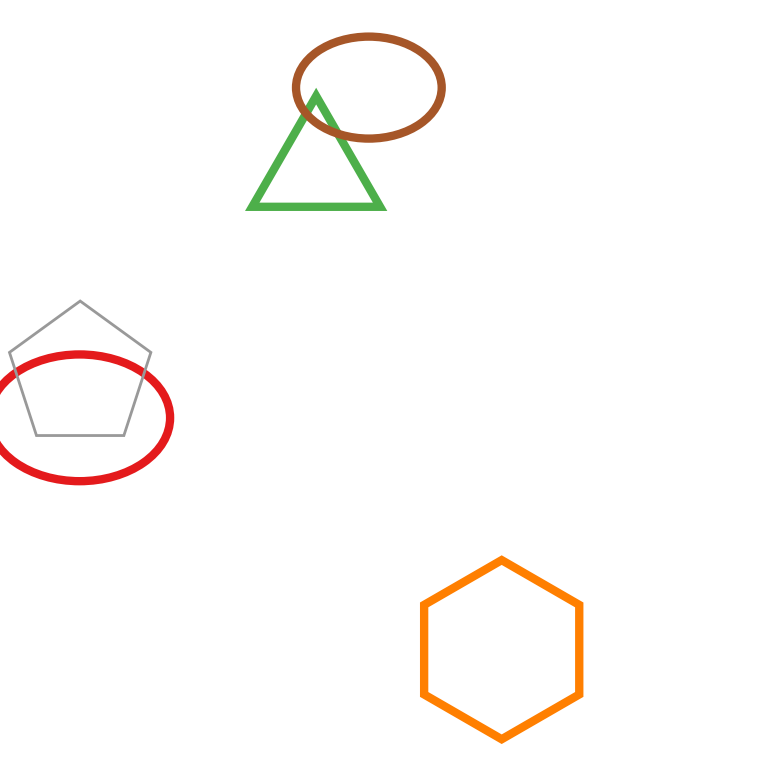[{"shape": "oval", "thickness": 3, "radius": 0.59, "center": [0.103, 0.457]}, {"shape": "triangle", "thickness": 3, "radius": 0.48, "center": [0.411, 0.779]}, {"shape": "hexagon", "thickness": 3, "radius": 0.58, "center": [0.652, 0.156]}, {"shape": "oval", "thickness": 3, "radius": 0.47, "center": [0.479, 0.886]}, {"shape": "pentagon", "thickness": 1, "radius": 0.48, "center": [0.104, 0.512]}]